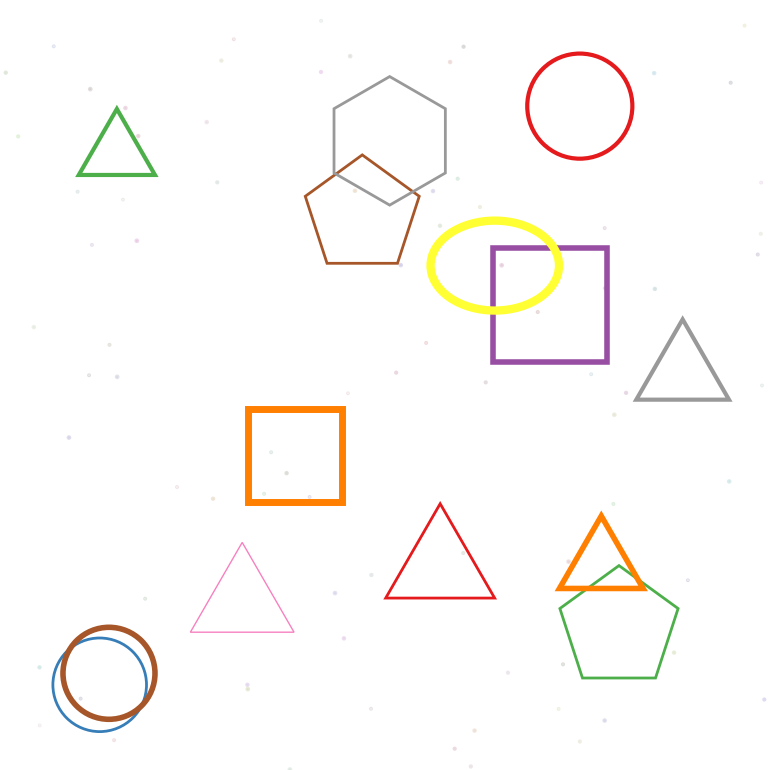[{"shape": "triangle", "thickness": 1, "radius": 0.41, "center": [0.572, 0.264]}, {"shape": "circle", "thickness": 1.5, "radius": 0.34, "center": [0.753, 0.862]}, {"shape": "circle", "thickness": 1, "radius": 0.3, "center": [0.129, 0.111]}, {"shape": "triangle", "thickness": 1.5, "radius": 0.29, "center": [0.152, 0.801]}, {"shape": "pentagon", "thickness": 1, "radius": 0.4, "center": [0.804, 0.185]}, {"shape": "square", "thickness": 2, "radius": 0.37, "center": [0.714, 0.604]}, {"shape": "triangle", "thickness": 2, "radius": 0.31, "center": [0.781, 0.267]}, {"shape": "square", "thickness": 2.5, "radius": 0.3, "center": [0.383, 0.408]}, {"shape": "oval", "thickness": 3, "radius": 0.42, "center": [0.643, 0.655]}, {"shape": "circle", "thickness": 2, "radius": 0.3, "center": [0.142, 0.126]}, {"shape": "pentagon", "thickness": 1, "radius": 0.39, "center": [0.47, 0.721]}, {"shape": "triangle", "thickness": 0.5, "radius": 0.39, "center": [0.315, 0.218]}, {"shape": "hexagon", "thickness": 1, "radius": 0.42, "center": [0.506, 0.817]}, {"shape": "triangle", "thickness": 1.5, "radius": 0.35, "center": [0.887, 0.516]}]